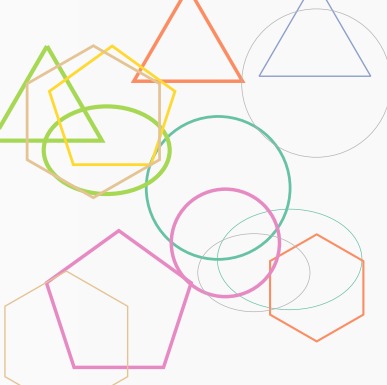[{"shape": "circle", "thickness": 2, "radius": 0.93, "center": [0.563, 0.512]}, {"shape": "oval", "thickness": 0.5, "radius": 0.93, "center": [0.747, 0.326]}, {"shape": "triangle", "thickness": 2.5, "radius": 0.81, "center": [0.485, 0.87]}, {"shape": "hexagon", "thickness": 1.5, "radius": 0.7, "center": [0.817, 0.252]}, {"shape": "triangle", "thickness": 1, "radius": 0.83, "center": [0.813, 0.885]}, {"shape": "pentagon", "thickness": 2.5, "radius": 0.98, "center": [0.307, 0.205]}, {"shape": "circle", "thickness": 2.5, "radius": 0.7, "center": [0.582, 0.369]}, {"shape": "oval", "thickness": 3, "radius": 0.81, "center": [0.275, 0.61]}, {"shape": "triangle", "thickness": 3, "radius": 0.82, "center": [0.121, 0.717]}, {"shape": "pentagon", "thickness": 2, "radius": 0.85, "center": [0.289, 0.71]}, {"shape": "hexagon", "thickness": 2, "radius": 0.99, "center": [0.241, 0.684]}, {"shape": "hexagon", "thickness": 1, "radius": 0.91, "center": [0.171, 0.113]}, {"shape": "oval", "thickness": 0.5, "radius": 0.72, "center": [0.655, 0.292]}, {"shape": "circle", "thickness": 0.5, "radius": 0.96, "center": [0.816, 0.784]}]